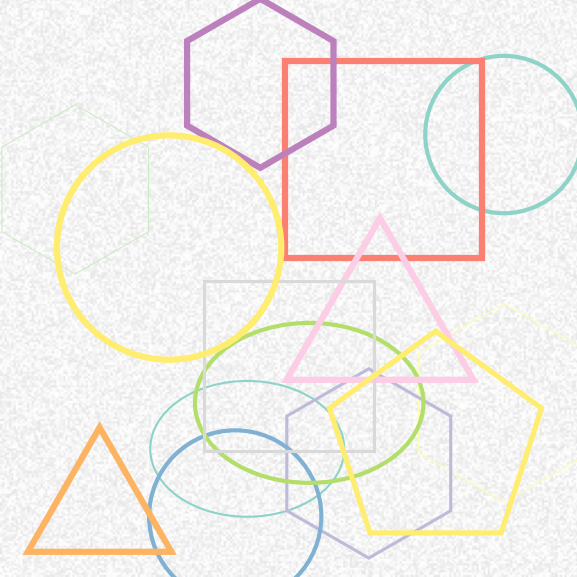[{"shape": "oval", "thickness": 1, "radius": 0.84, "center": [0.428, 0.222]}, {"shape": "circle", "thickness": 2, "radius": 0.68, "center": [0.873, 0.766]}, {"shape": "hexagon", "thickness": 0.5, "radius": 0.86, "center": [0.873, 0.302]}, {"shape": "hexagon", "thickness": 1.5, "radius": 0.82, "center": [0.639, 0.197]}, {"shape": "square", "thickness": 3, "radius": 0.85, "center": [0.664, 0.723]}, {"shape": "circle", "thickness": 2, "radius": 0.75, "center": [0.407, 0.105]}, {"shape": "triangle", "thickness": 3, "radius": 0.72, "center": [0.173, 0.115]}, {"shape": "oval", "thickness": 2, "radius": 0.99, "center": [0.535, 0.302]}, {"shape": "triangle", "thickness": 3, "radius": 0.93, "center": [0.658, 0.435]}, {"shape": "square", "thickness": 1.5, "radius": 0.74, "center": [0.5, 0.365]}, {"shape": "hexagon", "thickness": 3, "radius": 0.73, "center": [0.451, 0.855]}, {"shape": "hexagon", "thickness": 0.5, "radius": 0.73, "center": [0.13, 0.671]}, {"shape": "pentagon", "thickness": 2.5, "radius": 0.97, "center": [0.754, 0.233]}, {"shape": "circle", "thickness": 3, "radius": 0.97, "center": [0.293, 0.57]}]